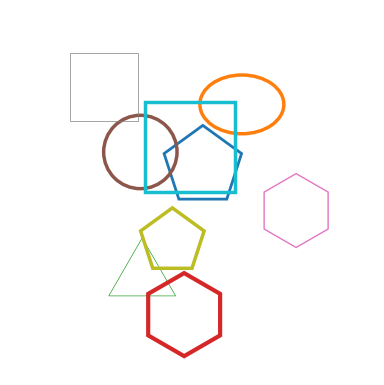[{"shape": "pentagon", "thickness": 2, "radius": 0.53, "center": [0.527, 0.568]}, {"shape": "oval", "thickness": 2.5, "radius": 0.55, "center": [0.628, 0.729]}, {"shape": "triangle", "thickness": 0.5, "radius": 0.5, "center": [0.369, 0.282]}, {"shape": "hexagon", "thickness": 3, "radius": 0.54, "center": [0.478, 0.183]}, {"shape": "circle", "thickness": 2.5, "radius": 0.48, "center": [0.365, 0.605]}, {"shape": "hexagon", "thickness": 1, "radius": 0.48, "center": [0.769, 0.453]}, {"shape": "square", "thickness": 0.5, "radius": 0.45, "center": [0.27, 0.774]}, {"shape": "pentagon", "thickness": 2.5, "radius": 0.43, "center": [0.448, 0.373]}, {"shape": "square", "thickness": 2.5, "radius": 0.58, "center": [0.494, 0.618]}]